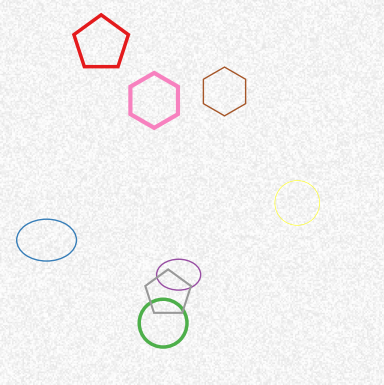[{"shape": "pentagon", "thickness": 2.5, "radius": 0.37, "center": [0.263, 0.887]}, {"shape": "oval", "thickness": 1, "radius": 0.39, "center": [0.121, 0.376]}, {"shape": "circle", "thickness": 2.5, "radius": 0.31, "center": [0.424, 0.161]}, {"shape": "oval", "thickness": 1, "radius": 0.29, "center": [0.464, 0.287]}, {"shape": "circle", "thickness": 0.5, "radius": 0.29, "center": [0.772, 0.473]}, {"shape": "hexagon", "thickness": 1, "radius": 0.32, "center": [0.583, 0.762]}, {"shape": "hexagon", "thickness": 3, "radius": 0.36, "center": [0.4, 0.739]}, {"shape": "pentagon", "thickness": 1.5, "radius": 0.31, "center": [0.437, 0.238]}]